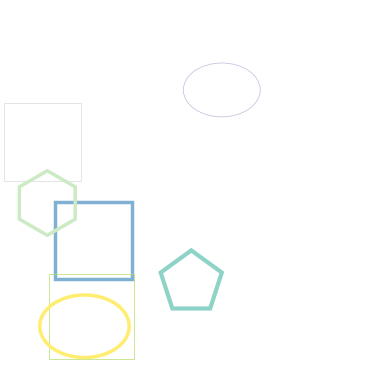[{"shape": "pentagon", "thickness": 3, "radius": 0.42, "center": [0.497, 0.266]}, {"shape": "oval", "thickness": 0.5, "radius": 0.5, "center": [0.576, 0.766]}, {"shape": "square", "thickness": 2.5, "radius": 0.5, "center": [0.242, 0.376]}, {"shape": "square", "thickness": 0.5, "radius": 0.55, "center": [0.239, 0.177]}, {"shape": "square", "thickness": 0.5, "radius": 0.5, "center": [0.111, 0.63]}, {"shape": "hexagon", "thickness": 2.5, "radius": 0.42, "center": [0.123, 0.473]}, {"shape": "oval", "thickness": 2.5, "radius": 0.58, "center": [0.219, 0.153]}]